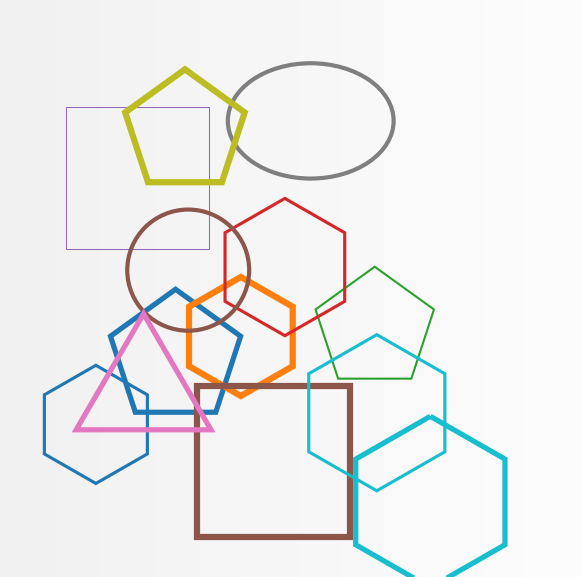[{"shape": "hexagon", "thickness": 1.5, "radius": 0.51, "center": [0.165, 0.264]}, {"shape": "pentagon", "thickness": 2.5, "radius": 0.59, "center": [0.302, 0.381]}, {"shape": "hexagon", "thickness": 3, "radius": 0.52, "center": [0.414, 0.417]}, {"shape": "pentagon", "thickness": 1, "radius": 0.54, "center": [0.645, 0.43]}, {"shape": "hexagon", "thickness": 1.5, "radius": 0.59, "center": [0.49, 0.537]}, {"shape": "square", "thickness": 0.5, "radius": 0.61, "center": [0.237, 0.69]}, {"shape": "square", "thickness": 3, "radius": 0.65, "center": [0.471, 0.2]}, {"shape": "circle", "thickness": 2, "radius": 0.52, "center": [0.324, 0.531]}, {"shape": "triangle", "thickness": 2.5, "radius": 0.67, "center": [0.247, 0.322]}, {"shape": "oval", "thickness": 2, "radius": 0.71, "center": [0.535, 0.79]}, {"shape": "pentagon", "thickness": 3, "radius": 0.54, "center": [0.318, 0.771]}, {"shape": "hexagon", "thickness": 2.5, "radius": 0.74, "center": [0.74, 0.13]}, {"shape": "hexagon", "thickness": 1.5, "radius": 0.68, "center": [0.648, 0.284]}]